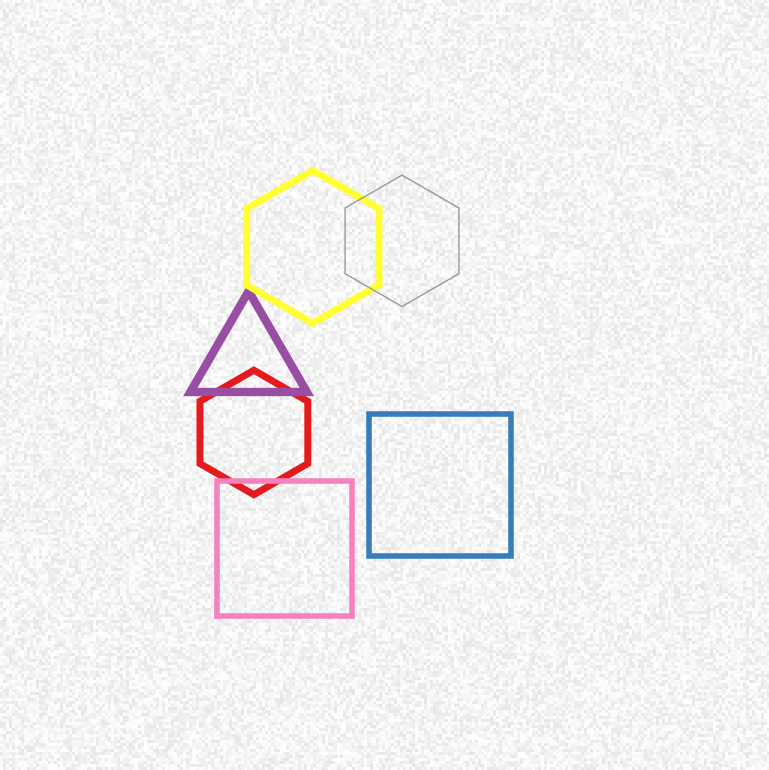[{"shape": "hexagon", "thickness": 2.5, "radius": 0.4, "center": [0.33, 0.438]}, {"shape": "square", "thickness": 2, "radius": 0.46, "center": [0.572, 0.37]}, {"shape": "triangle", "thickness": 3, "radius": 0.44, "center": [0.323, 0.535]}, {"shape": "hexagon", "thickness": 2.5, "radius": 0.5, "center": [0.406, 0.679]}, {"shape": "square", "thickness": 2, "radius": 0.44, "center": [0.369, 0.288]}, {"shape": "hexagon", "thickness": 0.5, "radius": 0.43, "center": [0.522, 0.687]}]